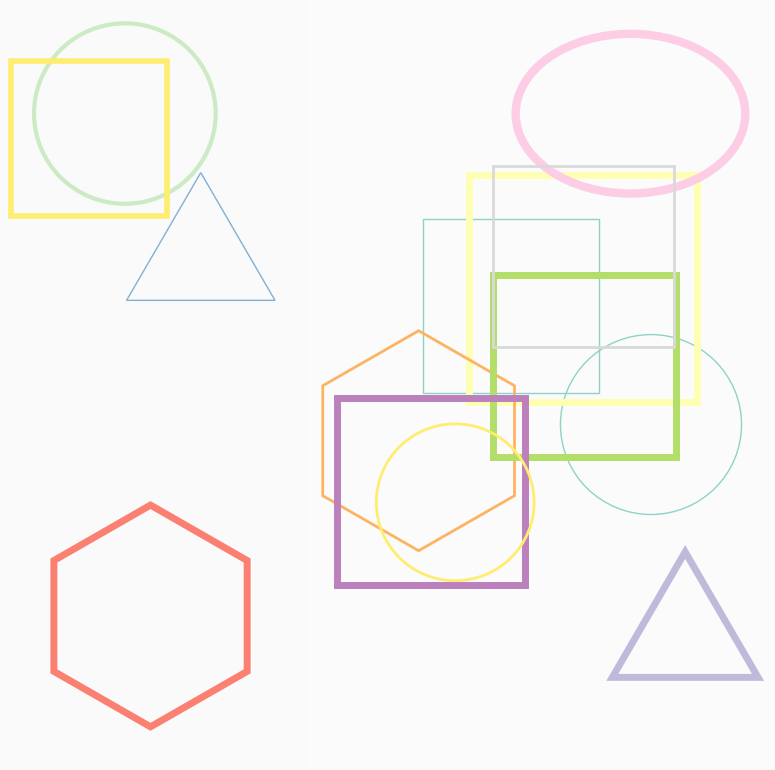[{"shape": "square", "thickness": 0.5, "radius": 0.57, "center": [0.659, 0.602]}, {"shape": "circle", "thickness": 0.5, "radius": 0.58, "center": [0.84, 0.449]}, {"shape": "square", "thickness": 2.5, "radius": 0.74, "center": [0.753, 0.625]}, {"shape": "triangle", "thickness": 2.5, "radius": 0.54, "center": [0.884, 0.175]}, {"shape": "hexagon", "thickness": 2.5, "radius": 0.72, "center": [0.194, 0.2]}, {"shape": "triangle", "thickness": 0.5, "radius": 0.55, "center": [0.259, 0.665]}, {"shape": "hexagon", "thickness": 1, "radius": 0.71, "center": [0.54, 0.428]}, {"shape": "square", "thickness": 2.5, "radius": 0.59, "center": [0.755, 0.525]}, {"shape": "oval", "thickness": 3, "radius": 0.74, "center": [0.814, 0.852]}, {"shape": "square", "thickness": 1, "radius": 0.59, "center": [0.753, 0.667]}, {"shape": "square", "thickness": 2.5, "radius": 0.61, "center": [0.556, 0.361]}, {"shape": "circle", "thickness": 1.5, "radius": 0.59, "center": [0.161, 0.853]}, {"shape": "square", "thickness": 2, "radius": 0.5, "center": [0.115, 0.82]}, {"shape": "circle", "thickness": 1, "radius": 0.51, "center": [0.587, 0.348]}]